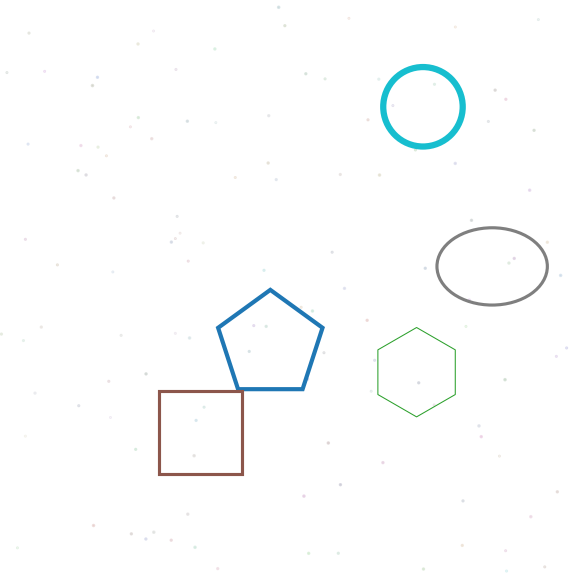[{"shape": "pentagon", "thickness": 2, "radius": 0.48, "center": [0.468, 0.402]}, {"shape": "hexagon", "thickness": 0.5, "radius": 0.39, "center": [0.721, 0.355]}, {"shape": "square", "thickness": 1.5, "radius": 0.36, "center": [0.347, 0.25]}, {"shape": "oval", "thickness": 1.5, "radius": 0.48, "center": [0.852, 0.538]}, {"shape": "circle", "thickness": 3, "radius": 0.34, "center": [0.732, 0.814]}]